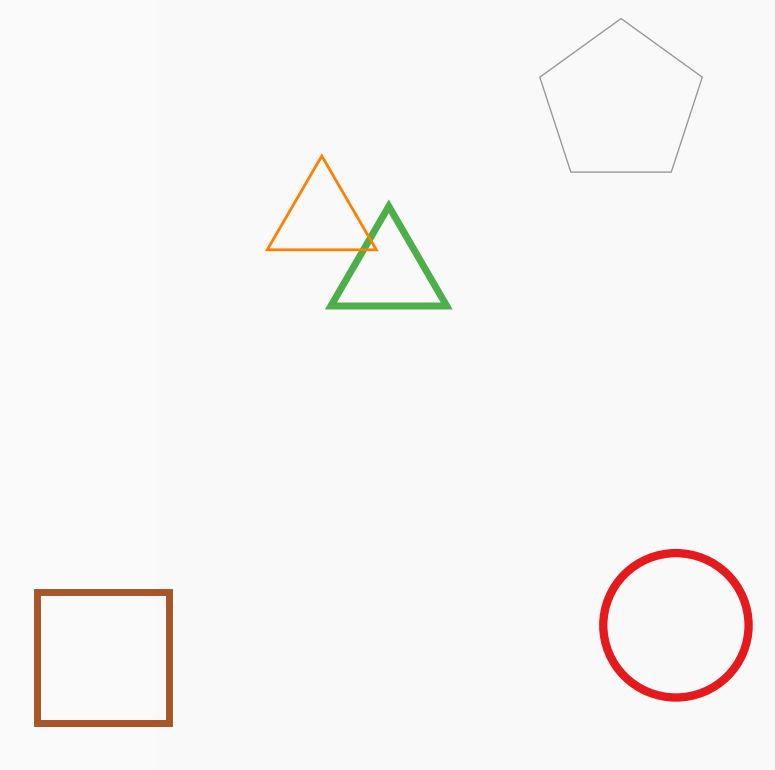[{"shape": "circle", "thickness": 3, "radius": 0.47, "center": [0.872, 0.188]}, {"shape": "triangle", "thickness": 2.5, "radius": 0.43, "center": [0.502, 0.646]}, {"shape": "triangle", "thickness": 1, "radius": 0.41, "center": [0.415, 0.716]}, {"shape": "square", "thickness": 2.5, "radius": 0.43, "center": [0.133, 0.146]}, {"shape": "pentagon", "thickness": 0.5, "radius": 0.55, "center": [0.801, 0.866]}]